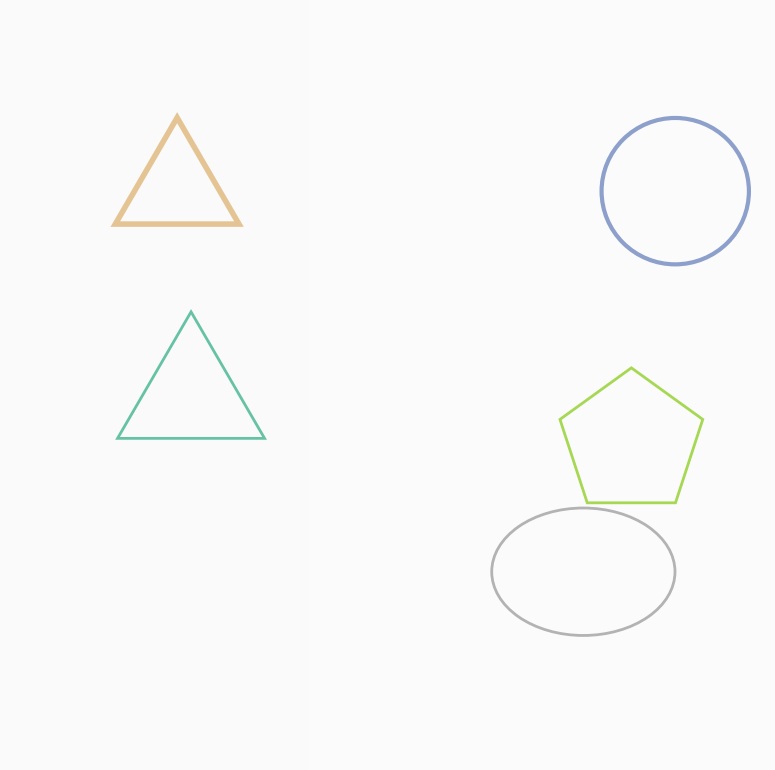[{"shape": "triangle", "thickness": 1, "radius": 0.55, "center": [0.247, 0.485]}, {"shape": "circle", "thickness": 1.5, "radius": 0.48, "center": [0.871, 0.752]}, {"shape": "pentagon", "thickness": 1, "radius": 0.48, "center": [0.815, 0.425]}, {"shape": "triangle", "thickness": 2, "radius": 0.46, "center": [0.229, 0.755]}, {"shape": "oval", "thickness": 1, "radius": 0.59, "center": [0.753, 0.257]}]